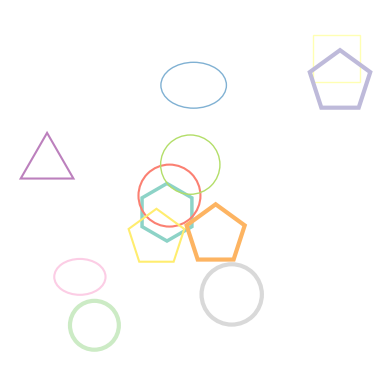[{"shape": "hexagon", "thickness": 2.5, "radius": 0.37, "center": [0.434, 0.449]}, {"shape": "square", "thickness": 1, "radius": 0.3, "center": [0.874, 0.849]}, {"shape": "pentagon", "thickness": 3, "radius": 0.41, "center": [0.883, 0.787]}, {"shape": "circle", "thickness": 1.5, "radius": 0.4, "center": [0.44, 0.492]}, {"shape": "oval", "thickness": 1, "radius": 0.43, "center": [0.503, 0.779]}, {"shape": "pentagon", "thickness": 3, "radius": 0.4, "center": [0.56, 0.39]}, {"shape": "circle", "thickness": 1, "radius": 0.39, "center": [0.494, 0.572]}, {"shape": "oval", "thickness": 1.5, "radius": 0.33, "center": [0.208, 0.281]}, {"shape": "circle", "thickness": 3, "radius": 0.39, "center": [0.602, 0.235]}, {"shape": "triangle", "thickness": 1.5, "radius": 0.4, "center": [0.122, 0.576]}, {"shape": "circle", "thickness": 3, "radius": 0.32, "center": [0.245, 0.155]}, {"shape": "pentagon", "thickness": 1.5, "radius": 0.38, "center": [0.406, 0.382]}]